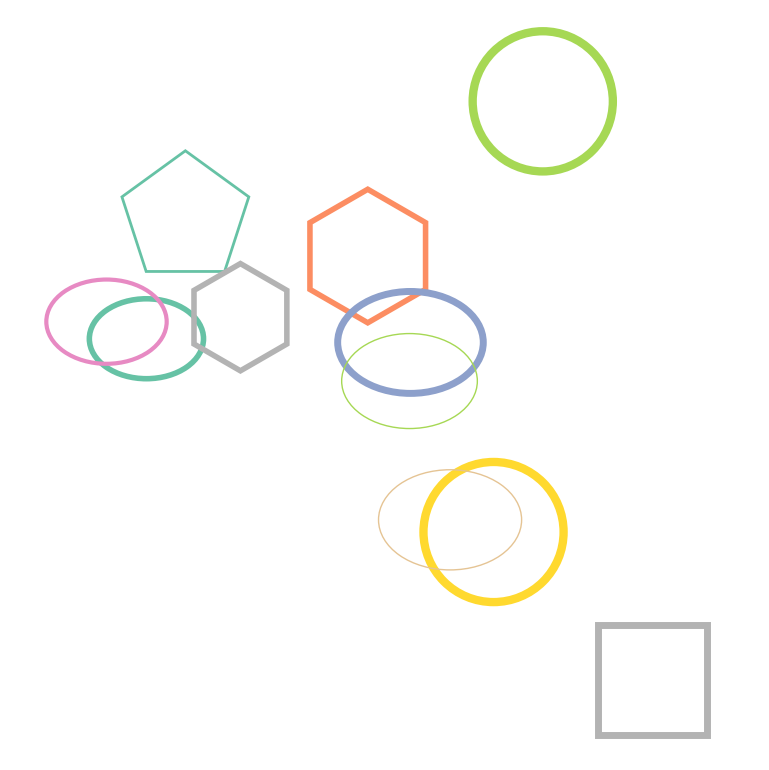[{"shape": "pentagon", "thickness": 1, "radius": 0.43, "center": [0.241, 0.718]}, {"shape": "oval", "thickness": 2, "radius": 0.37, "center": [0.19, 0.56]}, {"shape": "hexagon", "thickness": 2, "radius": 0.43, "center": [0.478, 0.667]}, {"shape": "oval", "thickness": 2.5, "radius": 0.47, "center": [0.533, 0.555]}, {"shape": "oval", "thickness": 1.5, "radius": 0.39, "center": [0.138, 0.582]}, {"shape": "oval", "thickness": 0.5, "radius": 0.44, "center": [0.532, 0.505]}, {"shape": "circle", "thickness": 3, "radius": 0.46, "center": [0.705, 0.868]}, {"shape": "circle", "thickness": 3, "radius": 0.45, "center": [0.641, 0.309]}, {"shape": "oval", "thickness": 0.5, "radius": 0.46, "center": [0.585, 0.325]}, {"shape": "square", "thickness": 2.5, "radius": 0.36, "center": [0.847, 0.117]}, {"shape": "hexagon", "thickness": 2, "radius": 0.35, "center": [0.312, 0.588]}]